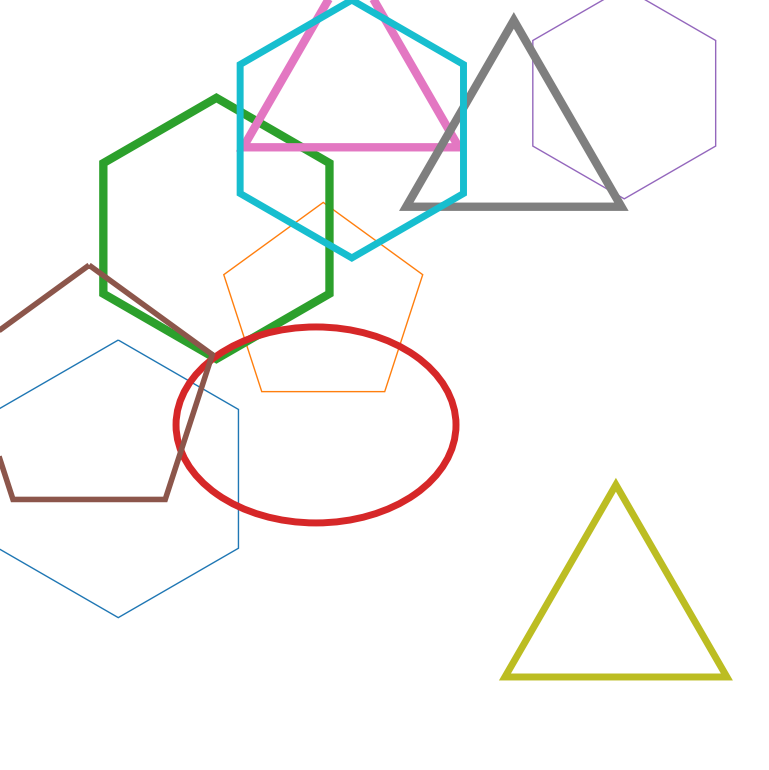[{"shape": "hexagon", "thickness": 0.5, "radius": 0.9, "center": [0.154, 0.378]}, {"shape": "pentagon", "thickness": 0.5, "radius": 0.68, "center": [0.42, 0.601]}, {"shape": "hexagon", "thickness": 3, "radius": 0.85, "center": [0.281, 0.703]}, {"shape": "oval", "thickness": 2.5, "radius": 0.91, "center": [0.41, 0.448]}, {"shape": "hexagon", "thickness": 0.5, "radius": 0.69, "center": [0.811, 0.879]}, {"shape": "pentagon", "thickness": 2, "radius": 0.84, "center": [0.116, 0.487]}, {"shape": "triangle", "thickness": 3, "radius": 0.81, "center": [0.456, 0.89]}, {"shape": "triangle", "thickness": 3, "radius": 0.81, "center": [0.667, 0.812]}, {"shape": "triangle", "thickness": 2.5, "radius": 0.83, "center": [0.8, 0.204]}, {"shape": "hexagon", "thickness": 2.5, "radius": 0.84, "center": [0.457, 0.832]}]